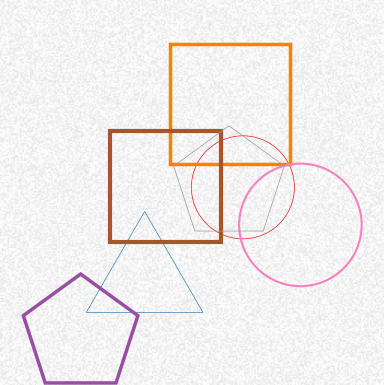[{"shape": "circle", "thickness": 0.5, "radius": 0.67, "center": [0.631, 0.513]}, {"shape": "triangle", "thickness": 0.5, "radius": 0.87, "center": [0.376, 0.276]}, {"shape": "pentagon", "thickness": 2.5, "radius": 0.78, "center": [0.209, 0.132]}, {"shape": "square", "thickness": 2.5, "radius": 0.78, "center": [0.597, 0.73]}, {"shape": "square", "thickness": 3, "radius": 0.72, "center": [0.431, 0.515]}, {"shape": "circle", "thickness": 1.5, "radius": 0.8, "center": [0.78, 0.416]}, {"shape": "pentagon", "thickness": 0.5, "radius": 0.76, "center": [0.595, 0.522]}]